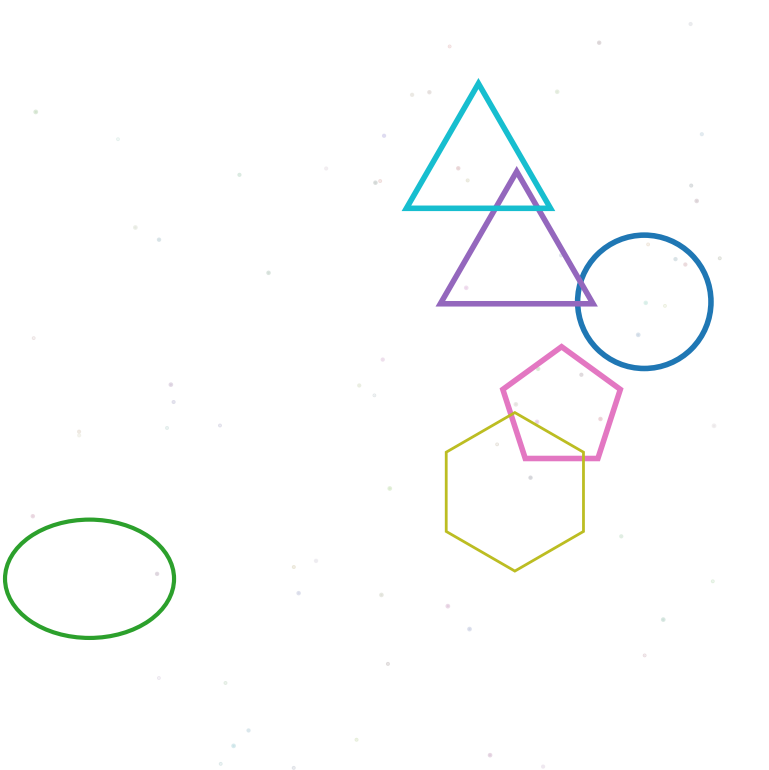[{"shape": "circle", "thickness": 2, "radius": 0.43, "center": [0.837, 0.608]}, {"shape": "oval", "thickness": 1.5, "radius": 0.55, "center": [0.116, 0.248]}, {"shape": "triangle", "thickness": 2, "radius": 0.57, "center": [0.671, 0.663]}, {"shape": "pentagon", "thickness": 2, "radius": 0.4, "center": [0.729, 0.469]}, {"shape": "hexagon", "thickness": 1, "radius": 0.51, "center": [0.669, 0.361]}, {"shape": "triangle", "thickness": 2, "radius": 0.54, "center": [0.621, 0.783]}]